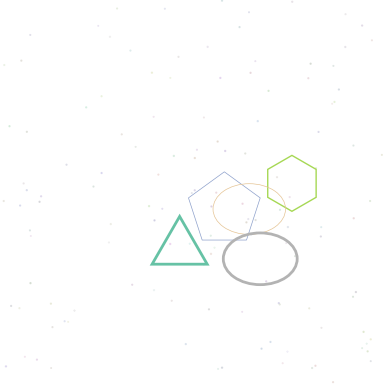[{"shape": "triangle", "thickness": 2, "radius": 0.41, "center": [0.467, 0.355]}, {"shape": "pentagon", "thickness": 0.5, "radius": 0.49, "center": [0.583, 0.456]}, {"shape": "hexagon", "thickness": 1, "radius": 0.36, "center": [0.758, 0.524]}, {"shape": "oval", "thickness": 0.5, "radius": 0.47, "center": [0.647, 0.457]}, {"shape": "oval", "thickness": 2, "radius": 0.48, "center": [0.676, 0.328]}]